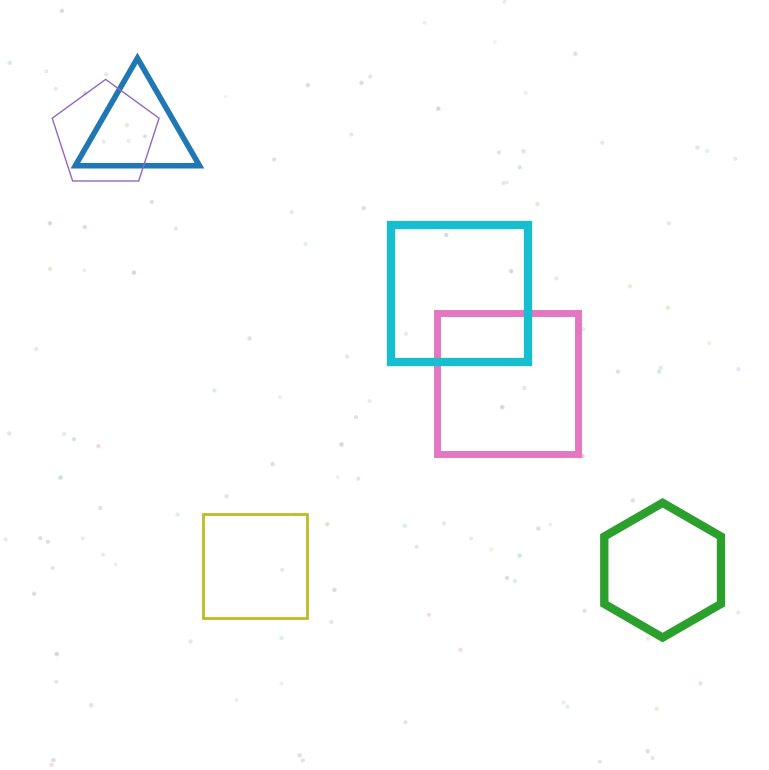[{"shape": "triangle", "thickness": 2, "radius": 0.47, "center": [0.178, 0.831]}, {"shape": "hexagon", "thickness": 3, "radius": 0.44, "center": [0.861, 0.259]}, {"shape": "pentagon", "thickness": 0.5, "radius": 0.36, "center": [0.137, 0.824]}, {"shape": "square", "thickness": 2.5, "radius": 0.46, "center": [0.659, 0.501]}, {"shape": "square", "thickness": 1, "radius": 0.34, "center": [0.331, 0.264]}, {"shape": "square", "thickness": 3, "radius": 0.45, "center": [0.597, 0.619]}]